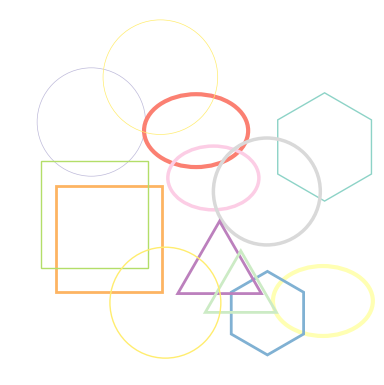[{"shape": "hexagon", "thickness": 1, "radius": 0.7, "center": [0.843, 0.618]}, {"shape": "oval", "thickness": 3, "radius": 0.65, "center": [0.839, 0.218]}, {"shape": "circle", "thickness": 0.5, "radius": 0.7, "center": [0.237, 0.683]}, {"shape": "oval", "thickness": 3, "radius": 0.68, "center": [0.509, 0.661]}, {"shape": "hexagon", "thickness": 2, "radius": 0.54, "center": [0.695, 0.187]}, {"shape": "square", "thickness": 2, "radius": 0.69, "center": [0.283, 0.379]}, {"shape": "square", "thickness": 1, "radius": 0.7, "center": [0.245, 0.443]}, {"shape": "oval", "thickness": 2.5, "radius": 0.59, "center": [0.554, 0.538]}, {"shape": "circle", "thickness": 2.5, "radius": 0.69, "center": [0.693, 0.503]}, {"shape": "triangle", "thickness": 2, "radius": 0.63, "center": [0.57, 0.3]}, {"shape": "triangle", "thickness": 2, "radius": 0.53, "center": [0.625, 0.242]}, {"shape": "circle", "thickness": 0.5, "radius": 0.74, "center": [0.417, 0.8]}, {"shape": "circle", "thickness": 1, "radius": 0.72, "center": [0.43, 0.214]}]